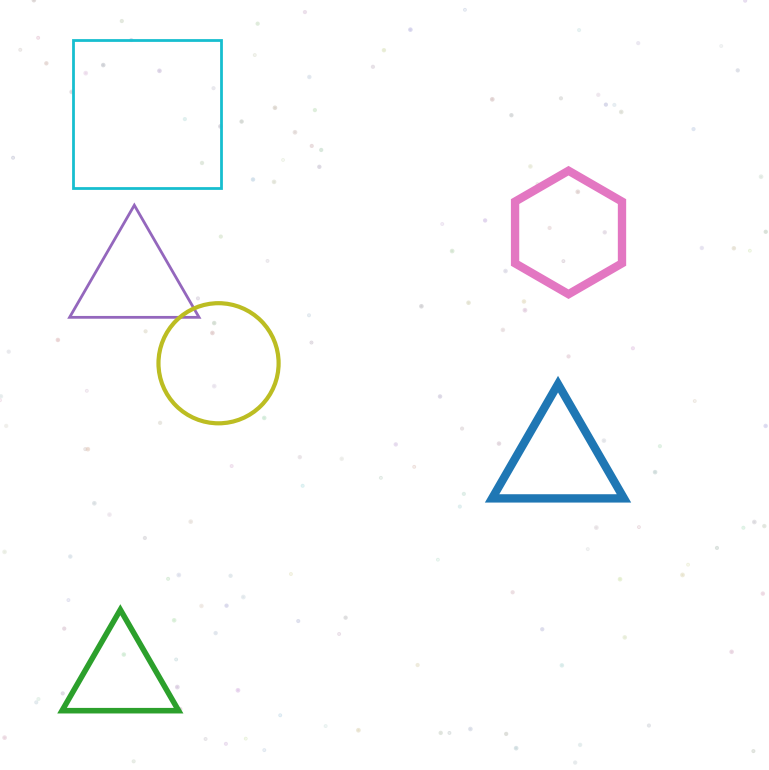[{"shape": "triangle", "thickness": 3, "radius": 0.49, "center": [0.725, 0.402]}, {"shape": "triangle", "thickness": 2, "radius": 0.44, "center": [0.156, 0.121]}, {"shape": "triangle", "thickness": 1, "radius": 0.49, "center": [0.174, 0.636]}, {"shape": "hexagon", "thickness": 3, "radius": 0.4, "center": [0.738, 0.698]}, {"shape": "circle", "thickness": 1.5, "radius": 0.39, "center": [0.284, 0.528]}, {"shape": "square", "thickness": 1, "radius": 0.48, "center": [0.191, 0.852]}]